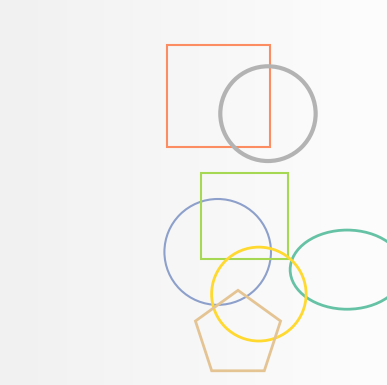[{"shape": "oval", "thickness": 2, "radius": 0.73, "center": [0.896, 0.3]}, {"shape": "square", "thickness": 1.5, "radius": 0.67, "center": [0.564, 0.751]}, {"shape": "circle", "thickness": 1.5, "radius": 0.69, "center": [0.562, 0.346]}, {"shape": "square", "thickness": 1.5, "radius": 0.56, "center": [0.631, 0.438]}, {"shape": "circle", "thickness": 2, "radius": 0.61, "center": [0.668, 0.236]}, {"shape": "pentagon", "thickness": 2, "radius": 0.58, "center": [0.614, 0.13]}, {"shape": "circle", "thickness": 3, "radius": 0.62, "center": [0.692, 0.705]}]